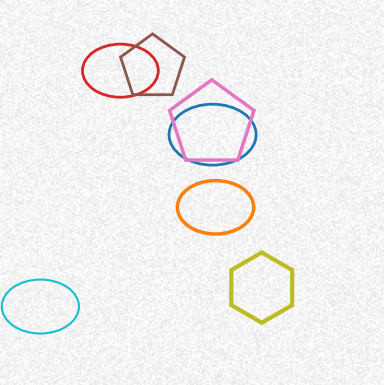[{"shape": "oval", "thickness": 2, "radius": 0.57, "center": [0.552, 0.65]}, {"shape": "oval", "thickness": 2.5, "radius": 0.5, "center": [0.56, 0.462]}, {"shape": "oval", "thickness": 2, "radius": 0.49, "center": [0.313, 0.816]}, {"shape": "pentagon", "thickness": 2, "radius": 0.44, "center": [0.396, 0.825]}, {"shape": "pentagon", "thickness": 2.5, "radius": 0.58, "center": [0.55, 0.677]}, {"shape": "hexagon", "thickness": 3, "radius": 0.46, "center": [0.68, 0.253]}, {"shape": "oval", "thickness": 1.5, "radius": 0.5, "center": [0.105, 0.204]}]